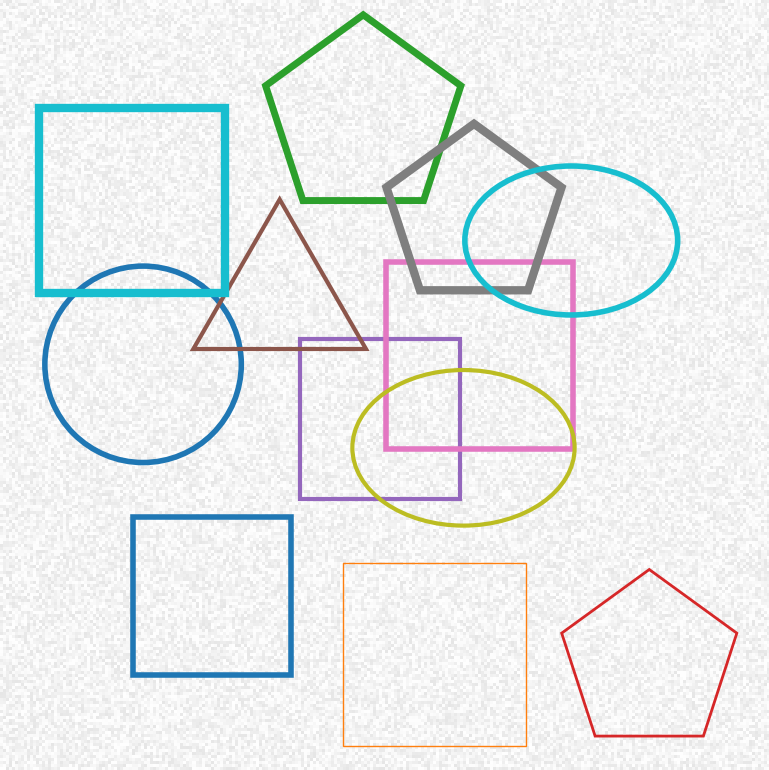[{"shape": "square", "thickness": 2, "radius": 0.51, "center": [0.276, 0.226]}, {"shape": "circle", "thickness": 2, "radius": 0.64, "center": [0.186, 0.527]}, {"shape": "square", "thickness": 0.5, "radius": 0.6, "center": [0.564, 0.15]}, {"shape": "pentagon", "thickness": 2.5, "radius": 0.67, "center": [0.472, 0.847]}, {"shape": "pentagon", "thickness": 1, "radius": 0.6, "center": [0.843, 0.141]}, {"shape": "square", "thickness": 1.5, "radius": 0.52, "center": [0.493, 0.456]}, {"shape": "triangle", "thickness": 1.5, "radius": 0.65, "center": [0.363, 0.612]}, {"shape": "square", "thickness": 2, "radius": 0.61, "center": [0.623, 0.539]}, {"shape": "pentagon", "thickness": 3, "radius": 0.6, "center": [0.616, 0.72]}, {"shape": "oval", "thickness": 1.5, "radius": 0.72, "center": [0.602, 0.418]}, {"shape": "oval", "thickness": 2, "radius": 0.69, "center": [0.742, 0.688]}, {"shape": "square", "thickness": 3, "radius": 0.6, "center": [0.171, 0.74]}]